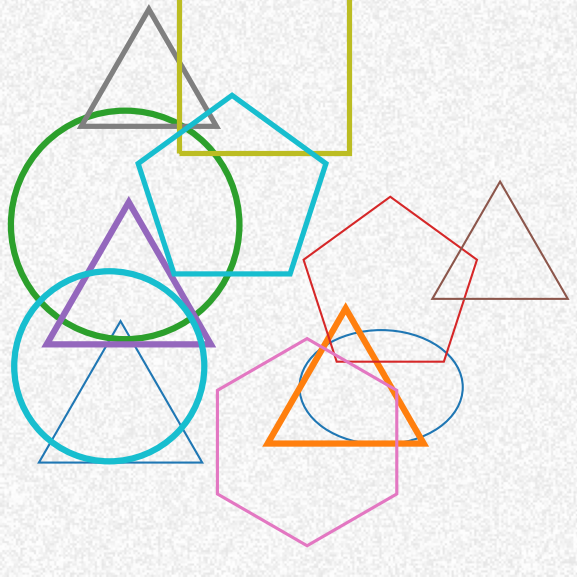[{"shape": "oval", "thickness": 1, "radius": 0.71, "center": [0.66, 0.329]}, {"shape": "triangle", "thickness": 1, "radius": 0.82, "center": [0.209, 0.28]}, {"shape": "triangle", "thickness": 3, "radius": 0.78, "center": [0.599, 0.309]}, {"shape": "circle", "thickness": 3, "radius": 0.99, "center": [0.217, 0.61]}, {"shape": "pentagon", "thickness": 1, "radius": 0.79, "center": [0.676, 0.501]}, {"shape": "triangle", "thickness": 3, "radius": 0.82, "center": [0.223, 0.485]}, {"shape": "triangle", "thickness": 1, "radius": 0.68, "center": [0.866, 0.549]}, {"shape": "hexagon", "thickness": 1.5, "radius": 0.9, "center": [0.532, 0.233]}, {"shape": "triangle", "thickness": 2.5, "radius": 0.68, "center": [0.258, 0.848]}, {"shape": "square", "thickness": 2.5, "radius": 0.74, "center": [0.457, 0.882]}, {"shape": "circle", "thickness": 3, "radius": 0.82, "center": [0.189, 0.365]}, {"shape": "pentagon", "thickness": 2.5, "radius": 0.85, "center": [0.402, 0.663]}]